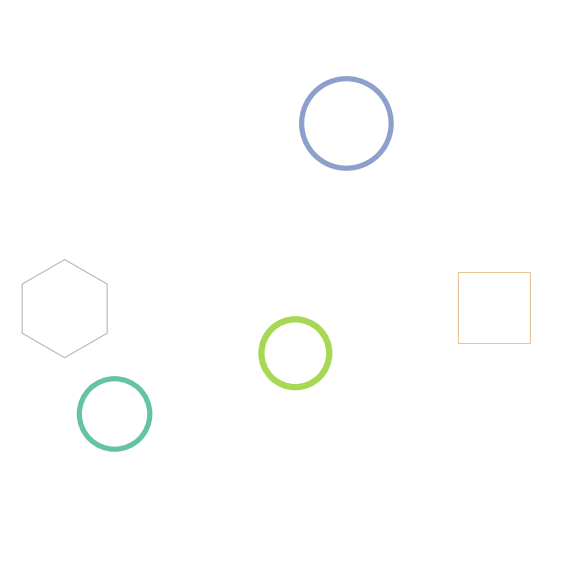[{"shape": "circle", "thickness": 2.5, "radius": 0.31, "center": [0.198, 0.282]}, {"shape": "circle", "thickness": 2.5, "radius": 0.39, "center": [0.6, 0.785]}, {"shape": "circle", "thickness": 3, "radius": 0.29, "center": [0.511, 0.387]}, {"shape": "square", "thickness": 0.5, "radius": 0.31, "center": [0.855, 0.467]}, {"shape": "hexagon", "thickness": 0.5, "radius": 0.43, "center": [0.112, 0.465]}]